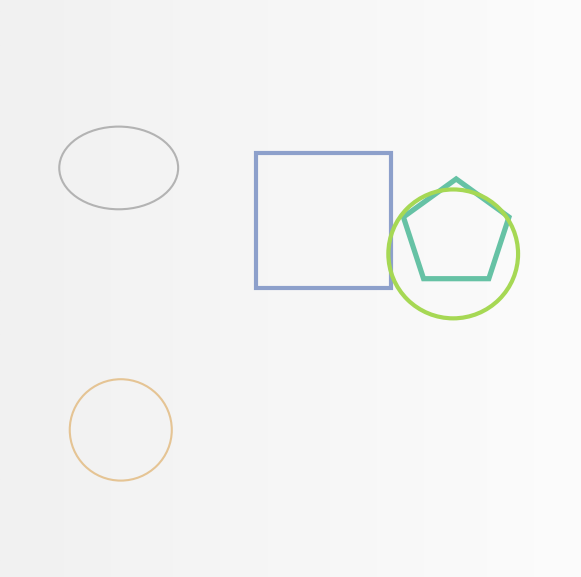[{"shape": "pentagon", "thickness": 2.5, "radius": 0.48, "center": [0.785, 0.594]}, {"shape": "square", "thickness": 2, "radius": 0.58, "center": [0.557, 0.617]}, {"shape": "circle", "thickness": 2, "radius": 0.56, "center": [0.78, 0.559]}, {"shape": "circle", "thickness": 1, "radius": 0.44, "center": [0.208, 0.255]}, {"shape": "oval", "thickness": 1, "radius": 0.51, "center": [0.204, 0.708]}]